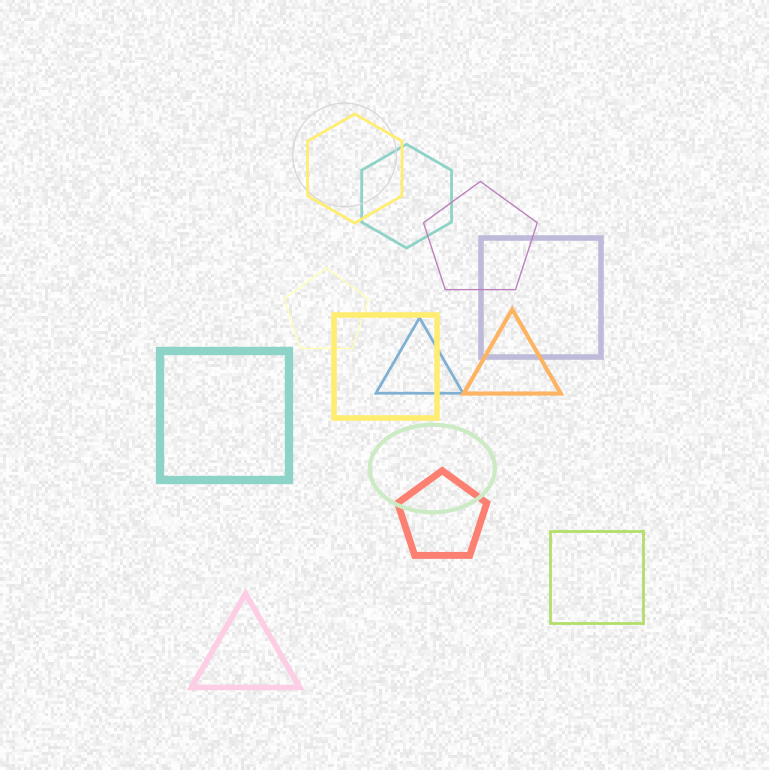[{"shape": "square", "thickness": 3, "radius": 0.42, "center": [0.291, 0.46]}, {"shape": "hexagon", "thickness": 1, "radius": 0.34, "center": [0.528, 0.745]}, {"shape": "pentagon", "thickness": 0.5, "radius": 0.29, "center": [0.424, 0.594]}, {"shape": "square", "thickness": 2, "radius": 0.39, "center": [0.703, 0.614]}, {"shape": "pentagon", "thickness": 2.5, "radius": 0.3, "center": [0.574, 0.328]}, {"shape": "triangle", "thickness": 1, "radius": 0.33, "center": [0.545, 0.522]}, {"shape": "triangle", "thickness": 1.5, "radius": 0.36, "center": [0.665, 0.525]}, {"shape": "square", "thickness": 1, "radius": 0.3, "center": [0.775, 0.25]}, {"shape": "triangle", "thickness": 2, "radius": 0.41, "center": [0.319, 0.148]}, {"shape": "circle", "thickness": 0.5, "radius": 0.34, "center": [0.447, 0.799]}, {"shape": "pentagon", "thickness": 0.5, "radius": 0.39, "center": [0.624, 0.687]}, {"shape": "oval", "thickness": 1.5, "radius": 0.41, "center": [0.561, 0.392]}, {"shape": "hexagon", "thickness": 1, "radius": 0.35, "center": [0.461, 0.781]}, {"shape": "square", "thickness": 2, "radius": 0.33, "center": [0.501, 0.524]}]